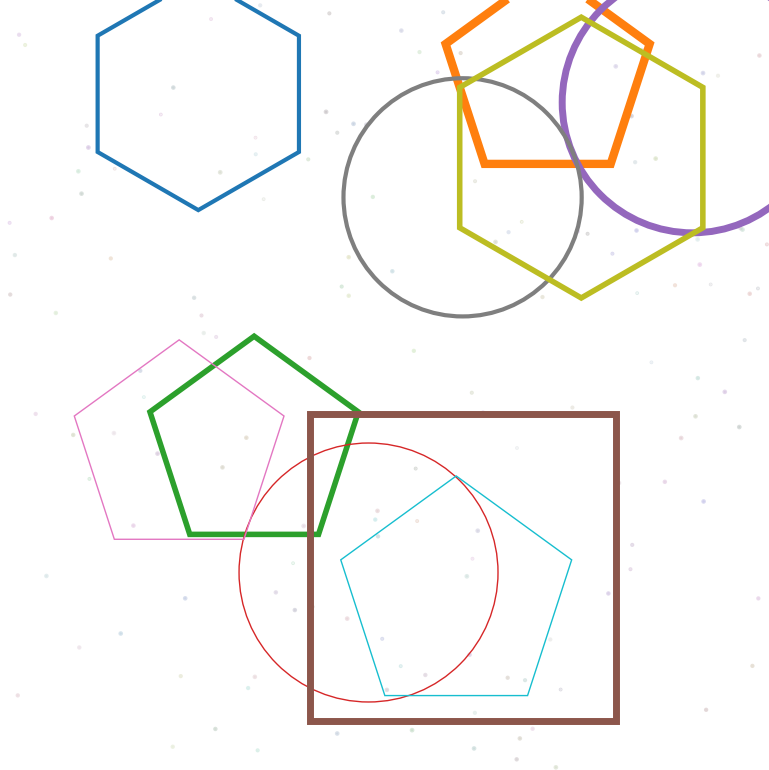[{"shape": "hexagon", "thickness": 1.5, "radius": 0.75, "center": [0.258, 0.878]}, {"shape": "pentagon", "thickness": 3, "radius": 0.7, "center": [0.711, 0.9]}, {"shape": "pentagon", "thickness": 2, "radius": 0.71, "center": [0.33, 0.421]}, {"shape": "circle", "thickness": 0.5, "radius": 0.84, "center": [0.479, 0.256]}, {"shape": "circle", "thickness": 2.5, "radius": 0.85, "center": [0.899, 0.867]}, {"shape": "square", "thickness": 2.5, "radius": 1.0, "center": [0.601, 0.263]}, {"shape": "pentagon", "thickness": 0.5, "radius": 0.72, "center": [0.233, 0.415]}, {"shape": "circle", "thickness": 1.5, "radius": 0.77, "center": [0.601, 0.744]}, {"shape": "hexagon", "thickness": 2, "radius": 0.91, "center": [0.755, 0.795]}, {"shape": "pentagon", "thickness": 0.5, "radius": 0.79, "center": [0.592, 0.224]}]